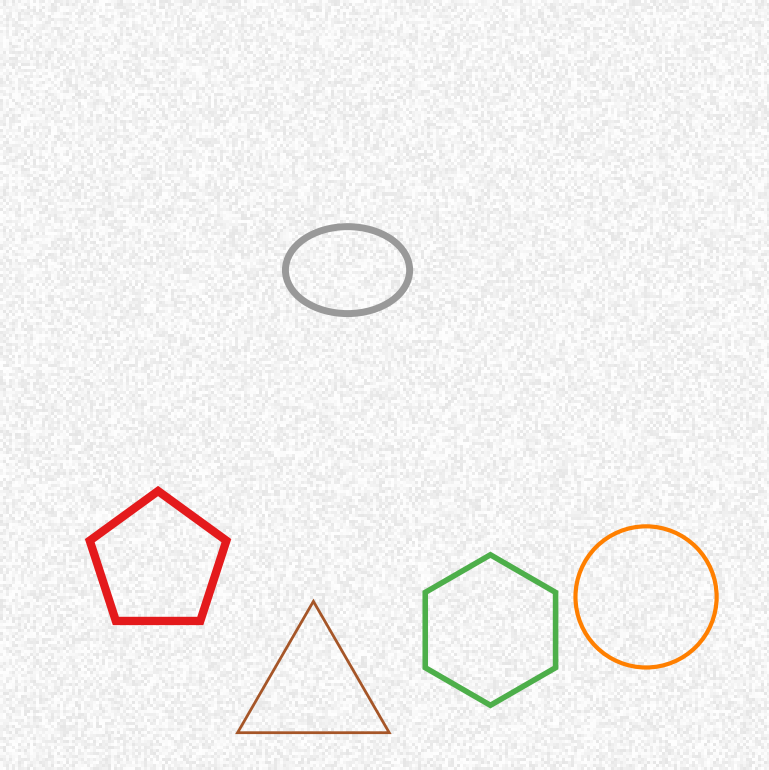[{"shape": "pentagon", "thickness": 3, "radius": 0.47, "center": [0.205, 0.269]}, {"shape": "hexagon", "thickness": 2, "radius": 0.49, "center": [0.637, 0.182]}, {"shape": "circle", "thickness": 1.5, "radius": 0.46, "center": [0.839, 0.225]}, {"shape": "triangle", "thickness": 1, "radius": 0.57, "center": [0.407, 0.105]}, {"shape": "oval", "thickness": 2.5, "radius": 0.4, "center": [0.451, 0.649]}]